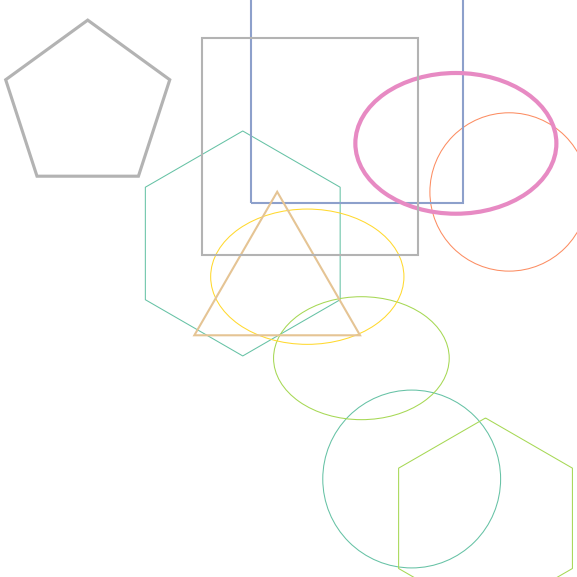[{"shape": "hexagon", "thickness": 0.5, "radius": 0.97, "center": [0.42, 0.578]}, {"shape": "circle", "thickness": 0.5, "radius": 0.77, "center": [0.713, 0.17]}, {"shape": "circle", "thickness": 0.5, "radius": 0.69, "center": [0.882, 0.667]}, {"shape": "square", "thickness": 1, "radius": 0.92, "center": [0.618, 0.831]}, {"shape": "oval", "thickness": 2, "radius": 0.87, "center": [0.789, 0.751]}, {"shape": "oval", "thickness": 0.5, "radius": 0.76, "center": [0.626, 0.379]}, {"shape": "hexagon", "thickness": 0.5, "radius": 0.87, "center": [0.841, 0.102]}, {"shape": "oval", "thickness": 0.5, "radius": 0.84, "center": [0.532, 0.52]}, {"shape": "triangle", "thickness": 1, "radius": 0.83, "center": [0.48, 0.501]}, {"shape": "pentagon", "thickness": 1.5, "radius": 0.75, "center": [0.152, 0.815]}, {"shape": "square", "thickness": 1, "radius": 0.94, "center": [0.537, 0.746]}]